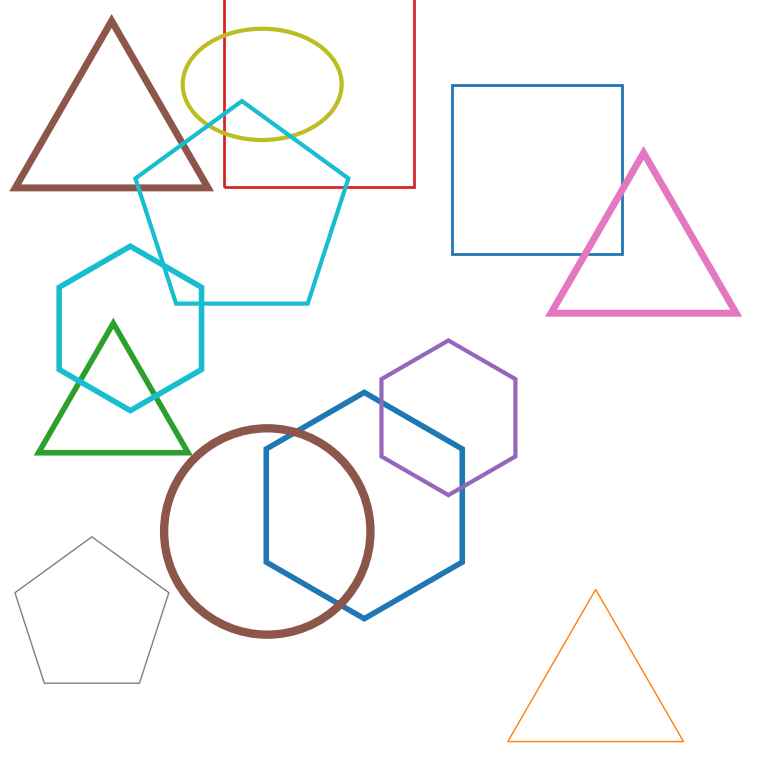[{"shape": "square", "thickness": 1, "radius": 0.55, "center": [0.697, 0.78]}, {"shape": "hexagon", "thickness": 2, "radius": 0.73, "center": [0.473, 0.343]}, {"shape": "triangle", "thickness": 0.5, "radius": 0.66, "center": [0.774, 0.103]}, {"shape": "triangle", "thickness": 2, "radius": 0.56, "center": [0.147, 0.468]}, {"shape": "square", "thickness": 1, "radius": 0.62, "center": [0.414, 0.88]}, {"shape": "hexagon", "thickness": 1.5, "radius": 0.5, "center": [0.582, 0.457]}, {"shape": "circle", "thickness": 3, "radius": 0.67, "center": [0.347, 0.31]}, {"shape": "triangle", "thickness": 2.5, "radius": 0.72, "center": [0.145, 0.828]}, {"shape": "triangle", "thickness": 2.5, "radius": 0.69, "center": [0.836, 0.663]}, {"shape": "pentagon", "thickness": 0.5, "radius": 0.53, "center": [0.119, 0.198]}, {"shape": "oval", "thickness": 1.5, "radius": 0.52, "center": [0.341, 0.89]}, {"shape": "hexagon", "thickness": 2, "radius": 0.53, "center": [0.169, 0.573]}, {"shape": "pentagon", "thickness": 1.5, "radius": 0.73, "center": [0.314, 0.723]}]